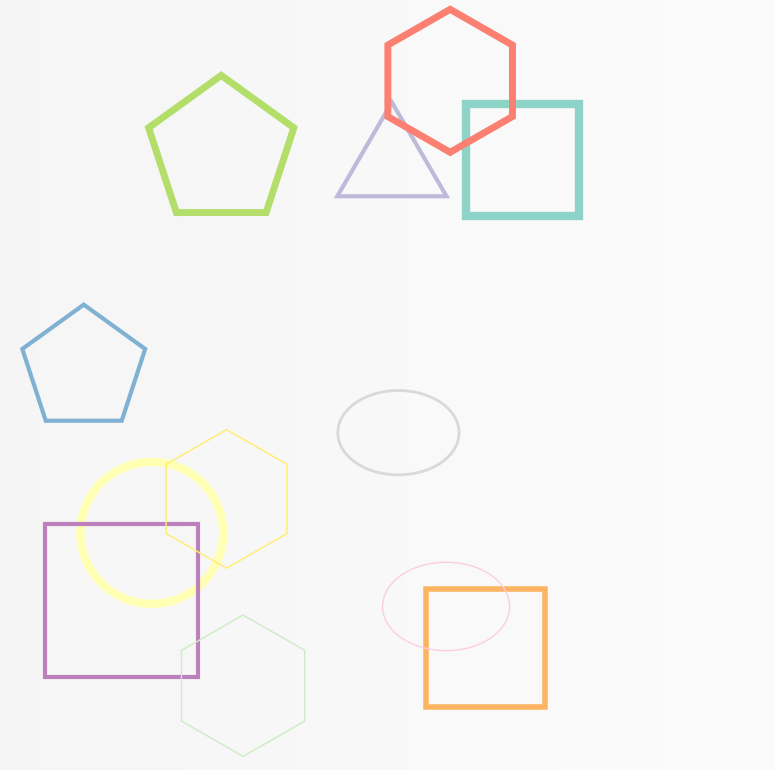[{"shape": "square", "thickness": 3, "radius": 0.36, "center": [0.674, 0.792]}, {"shape": "circle", "thickness": 3, "radius": 0.46, "center": [0.196, 0.308]}, {"shape": "triangle", "thickness": 1.5, "radius": 0.41, "center": [0.506, 0.786]}, {"shape": "hexagon", "thickness": 2.5, "radius": 0.46, "center": [0.581, 0.895]}, {"shape": "pentagon", "thickness": 1.5, "radius": 0.42, "center": [0.108, 0.521]}, {"shape": "square", "thickness": 2, "radius": 0.38, "center": [0.627, 0.158]}, {"shape": "pentagon", "thickness": 2.5, "radius": 0.49, "center": [0.285, 0.804]}, {"shape": "oval", "thickness": 0.5, "radius": 0.41, "center": [0.576, 0.212]}, {"shape": "oval", "thickness": 1, "radius": 0.39, "center": [0.514, 0.438]}, {"shape": "square", "thickness": 1.5, "radius": 0.5, "center": [0.157, 0.22]}, {"shape": "hexagon", "thickness": 0.5, "radius": 0.46, "center": [0.314, 0.109]}, {"shape": "hexagon", "thickness": 0.5, "radius": 0.45, "center": [0.292, 0.352]}]